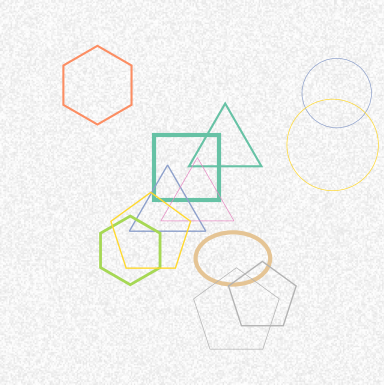[{"shape": "square", "thickness": 3, "radius": 0.42, "center": [0.485, 0.565]}, {"shape": "triangle", "thickness": 1.5, "radius": 0.54, "center": [0.585, 0.622]}, {"shape": "hexagon", "thickness": 1.5, "radius": 0.51, "center": [0.253, 0.779]}, {"shape": "circle", "thickness": 0.5, "radius": 0.45, "center": [0.875, 0.758]}, {"shape": "triangle", "thickness": 1, "radius": 0.57, "center": [0.435, 0.457]}, {"shape": "triangle", "thickness": 0.5, "radius": 0.55, "center": [0.513, 0.481]}, {"shape": "hexagon", "thickness": 2, "radius": 0.45, "center": [0.338, 0.35]}, {"shape": "pentagon", "thickness": 1, "radius": 0.54, "center": [0.392, 0.392]}, {"shape": "circle", "thickness": 0.5, "radius": 0.59, "center": [0.864, 0.624]}, {"shape": "oval", "thickness": 3, "radius": 0.48, "center": [0.605, 0.329]}, {"shape": "pentagon", "thickness": 0.5, "radius": 0.58, "center": [0.614, 0.188]}, {"shape": "pentagon", "thickness": 1, "radius": 0.46, "center": [0.681, 0.229]}]